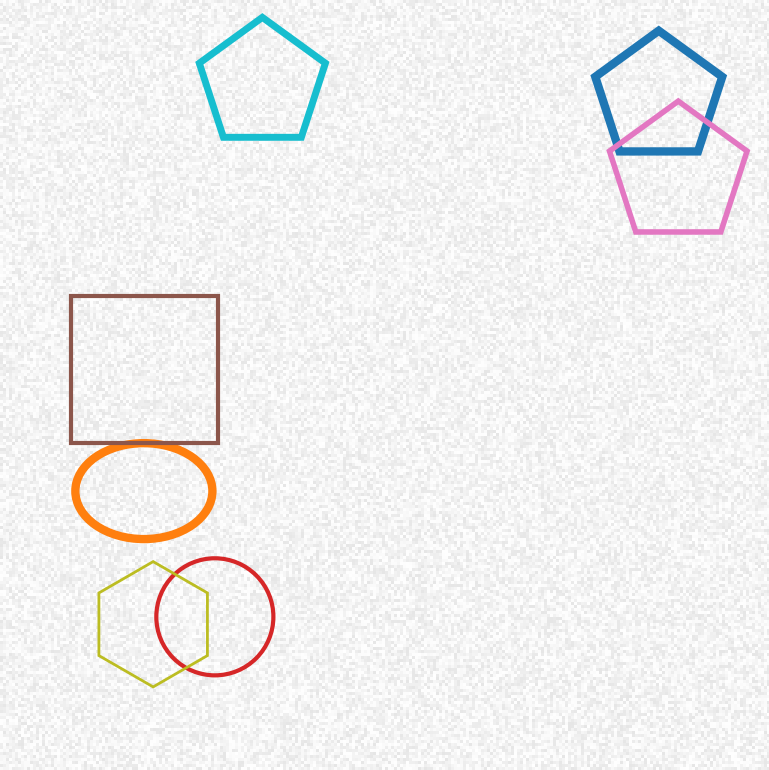[{"shape": "pentagon", "thickness": 3, "radius": 0.43, "center": [0.856, 0.873]}, {"shape": "oval", "thickness": 3, "radius": 0.44, "center": [0.187, 0.362]}, {"shape": "circle", "thickness": 1.5, "radius": 0.38, "center": [0.279, 0.199]}, {"shape": "square", "thickness": 1.5, "radius": 0.48, "center": [0.188, 0.52]}, {"shape": "pentagon", "thickness": 2, "radius": 0.47, "center": [0.881, 0.775]}, {"shape": "hexagon", "thickness": 1, "radius": 0.41, "center": [0.199, 0.189]}, {"shape": "pentagon", "thickness": 2.5, "radius": 0.43, "center": [0.341, 0.891]}]